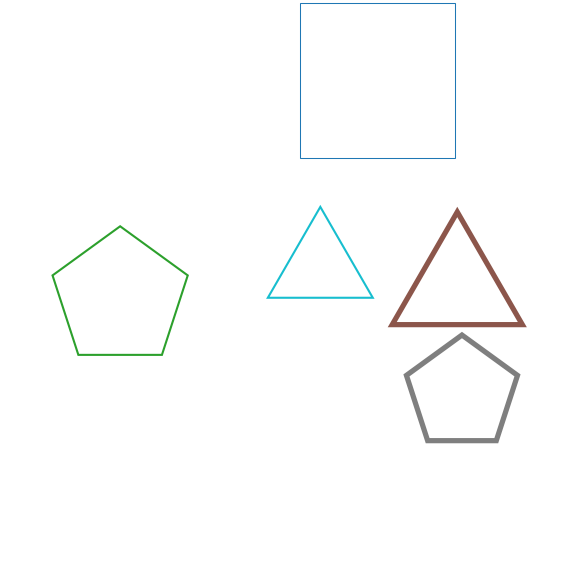[{"shape": "square", "thickness": 0.5, "radius": 0.67, "center": [0.654, 0.86]}, {"shape": "pentagon", "thickness": 1, "radius": 0.62, "center": [0.208, 0.484]}, {"shape": "triangle", "thickness": 2.5, "radius": 0.65, "center": [0.792, 0.502]}, {"shape": "pentagon", "thickness": 2.5, "radius": 0.51, "center": [0.8, 0.318]}, {"shape": "triangle", "thickness": 1, "radius": 0.52, "center": [0.555, 0.536]}]